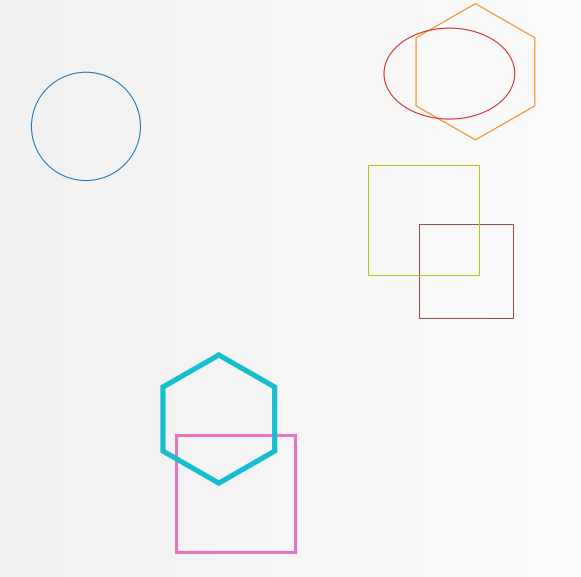[{"shape": "circle", "thickness": 0.5, "radius": 0.47, "center": [0.148, 0.78]}, {"shape": "hexagon", "thickness": 0.5, "radius": 0.59, "center": [0.818, 0.875]}, {"shape": "oval", "thickness": 0.5, "radius": 0.56, "center": [0.773, 0.872]}, {"shape": "square", "thickness": 0.5, "radius": 0.4, "center": [0.802, 0.53]}, {"shape": "square", "thickness": 1.5, "radius": 0.51, "center": [0.405, 0.145]}, {"shape": "square", "thickness": 0.5, "radius": 0.48, "center": [0.728, 0.618]}, {"shape": "hexagon", "thickness": 2.5, "radius": 0.55, "center": [0.376, 0.273]}]